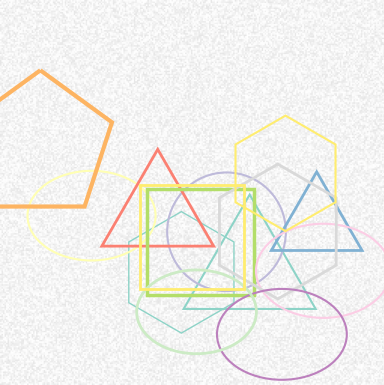[{"shape": "hexagon", "thickness": 1, "radius": 0.79, "center": [0.471, 0.293]}, {"shape": "triangle", "thickness": 1.5, "radius": 0.99, "center": [0.648, 0.297]}, {"shape": "oval", "thickness": 1.5, "radius": 0.83, "center": [0.238, 0.44]}, {"shape": "circle", "thickness": 1.5, "radius": 0.77, "center": [0.588, 0.398]}, {"shape": "triangle", "thickness": 2, "radius": 0.84, "center": [0.41, 0.445]}, {"shape": "triangle", "thickness": 2, "radius": 0.68, "center": [0.823, 0.417]}, {"shape": "pentagon", "thickness": 3, "radius": 0.98, "center": [0.105, 0.622]}, {"shape": "square", "thickness": 2.5, "radius": 0.69, "center": [0.521, 0.371]}, {"shape": "oval", "thickness": 1.5, "radius": 0.87, "center": [0.84, 0.297]}, {"shape": "hexagon", "thickness": 2, "radius": 0.88, "center": [0.722, 0.399]}, {"shape": "oval", "thickness": 1.5, "radius": 0.84, "center": [0.732, 0.132]}, {"shape": "oval", "thickness": 2, "radius": 0.78, "center": [0.511, 0.19]}, {"shape": "hexagon", "thickness": 1.5, "radius": 0.75, "center": [0.742, 0.55]}, {"shape": "square", "thickness": 2, "radius": 0.68, "center": [0.499, 0.384]}]